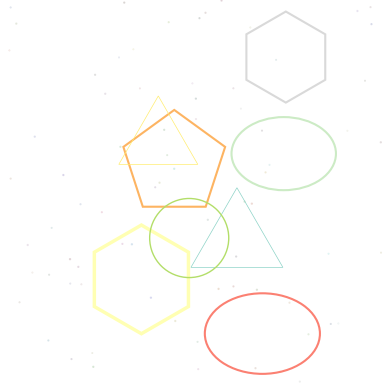[{"shape": "triangle", "thickness": 0.5, "radius": 0.69, "center": [0.615, 0.374]}, {"shape": "hexagon", "thickness": 2.5, "radius": 0.71, "center": [0.367, 0.274]}, {"shape": "oval", "thickness": 1.5, "radius": 0.75, "center": [0.682, 0.134]}, {"shape": "pentagon", "thickness": 1.5, "radius": 0.69, "center": [0.453, 0.575]}, {"shape": "circle", "thickness": 1, "radius": 0.51, "center": [0.491, 0.382]}, {"shape": "hexagon", "thickness": 1.5, "radius": 0.59, "center": [0.742, 0.852]}, {"shape": "oval", "thickness": 1.5, "radius": 0.68, "center": [0.737, 0.601]}, {"shape": "triangle", "thickness": 0.5, "radius": 0.59, "center": [0.411, 0.632]}]